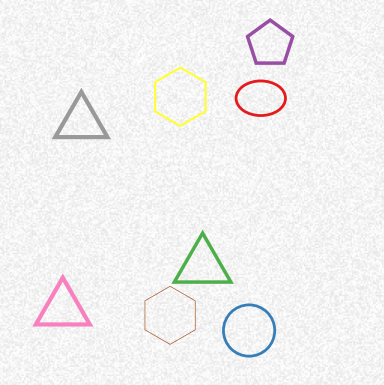[{"shape": "oval", "thickness": 2, "radius": 0.32, "center": [0.677, 0.745]}, {"shape": "circle", "thickness": 2, "radius": 0.33, "center": [0.647, 0.141]}, {"shape": "triangle", "thickness": 2.5, "radius": 0.42, "center": [0.526, 0.31]}, {"shape": "pentagon", "thickness": 2.5, "radius": 0.31, "center": [0.702, 0.886]}, {"shape": "hexagon", "thickness": 1.5, "radius": 0.38, "center": [0.469, 0.749]}, {"shape": "hexagon", "thickness": 0.5, "radius": 0.38, "center": [0.442, 0.181]}, {"shape": "triangle", "thickness": 3, "radius": 0.4, "center": [0.163, 0.198]}, {"shape": "triangle", "thickness": 3, "radius": 0.39, "center": [0.211, 0.683]}]